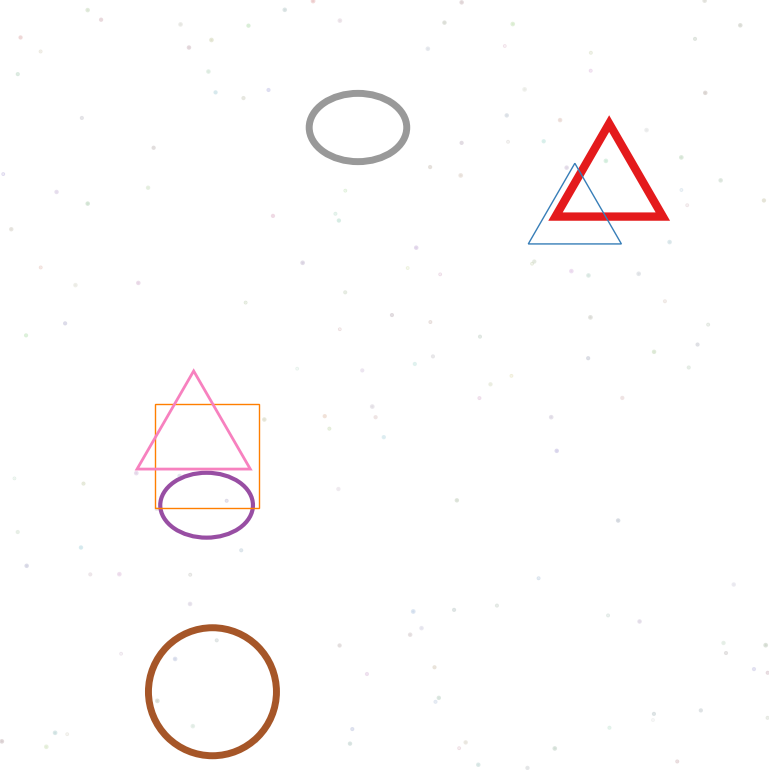[{"shape": "triangle", "thickness": 3, "radius": 0.4, "center": [0.791, 0.759]}, {"shape": "triangle", "thickness": 0.5, "radius": 0.35, "center": [0.747, 0.718]}, {"shape": "oval", "thickness": 1.5, "radius": 0.3, "center": [0.268, 0.344]}, {"shape": "square", "thickness": 0.5, "radius": 0.34, "center": [0.269, 0.407]}, {"shape": "circle", "thickness": 2.5, "radius": 0.42, "center": [0.276, 0.102]}, {"shape": "triangle", "thickness": 1, "radius": 0.42, "center": [0.252, 0.433]}, {"shape": "oval", "thickness": 2.5, "radius": 0.32, "center": [0.465, 0.834]}]